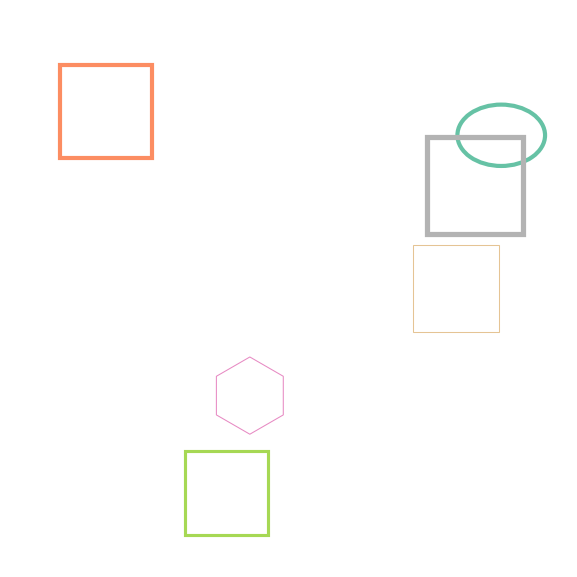[{"shape": "oval", "thickness": 2, "radius": 0.38, "center": [0.868, 0.765]}, {"shape": "square", "thickness": 2, "radius": 0.4, "center": [0.184, 0.806]}, {"shape": "hexagon", "thickness": 0.5, "radius": 0.33, "center": [0.433, 0.314]}, {"shape": "square", "thickness": 1.5, "radius": 0.36, "center": [0.392, 0.145]}, {"shape": "square", "thickness": 0.5, "radius": 0.37, "center": [0.79, 0.499]}, {"shape": "square", "thickness": 2.5, "radius": 0.42, "center": [0.823, 0.678]}]